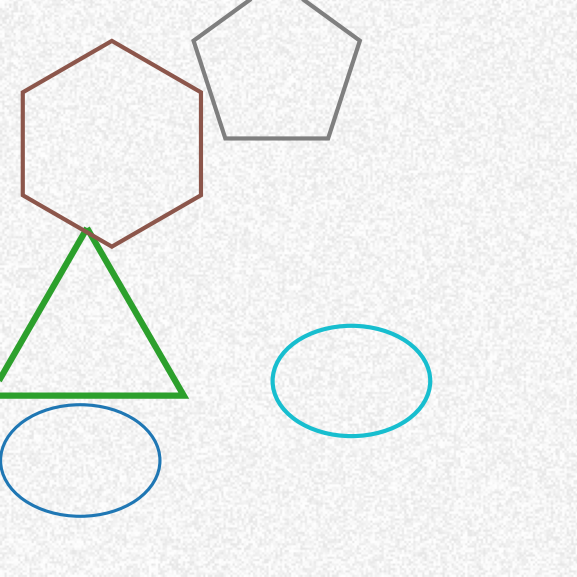[{"shape": "oval", "thickness": 1.5, "radius": 0.69, "center": [0.139, 0.202]}, {"shape": "triangle", "thickness": 3, "radius": 0.97, "center": [0.151, 0.411]}, {"shape": "hexagon", "thickness": 2, "radius": 0.89, "center": [0.194, 0.75]}, {"shape": "pentagon", "thickness": 2, "radius": 0.76, "center": [0.479, 0.882]}, {"shape": "oval", "thickness": 2, "radius": 0.68, "center": [0.609, 0.339]}]